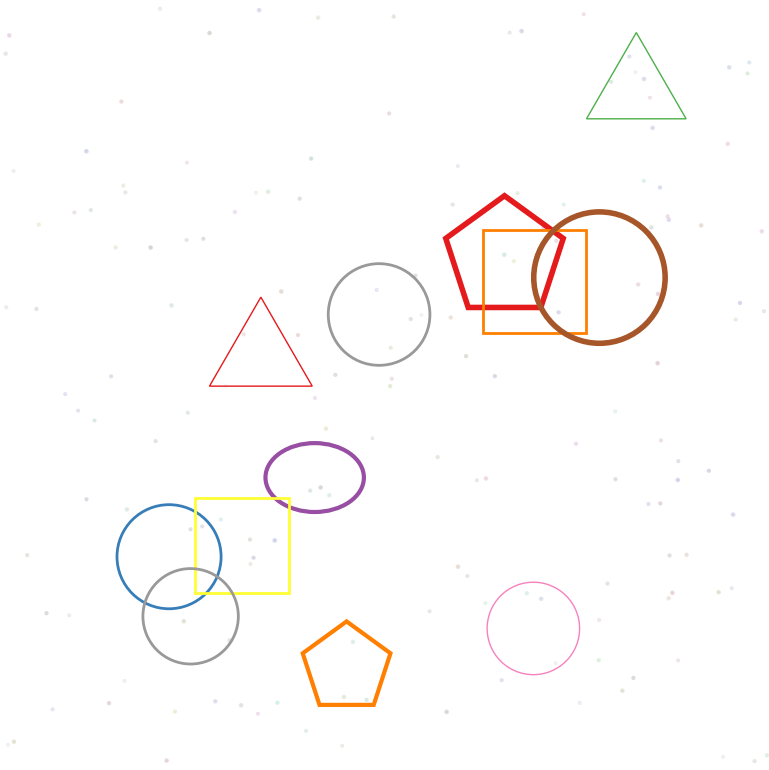[{"shape": "triangle", "thickness": 0.5, "radius": 0.39, "center": [0.339, 0.537]}, {"shape": "pentagon", "thickness": 2, "radius": 0.4, "center": [0.655, 0.666]}, {"shape": "circle", "thickness": 1, "radius": 0.34, "center": [0.22, 0.277]}, {"shape": "triangle", "thickness": 0.5, "radius": 0.37, "center": [0.826, 0.883]}, {"shape": "oval", "thickness": 1.5, "radius": 0.32, "center": [0.409, 0.38]}, {"shape": "pentagon", "thickness": 1.5, "radius": 0.3, "center": [0.45, 0.133]}, {"shape": "square", "thickness": 1, "radius": 0.33, "center": [0.694, 0.634]}, {"shape": "square", "thickness": 1, "radius": 0.31, "center": [0.314, 0.292]}, {"shape": "circle", "thickness": 2, "radius": 0.43, "center": [0.778, 0.639]}, {"shape": "circle", "thickness": 0.5, "radius": 0.3, "center": [0.693, 0.184]}, {"shape": "circle", "thickness": 1, "radius": 0.31, "center": [0.248, 0.2]}, {"shape": "circle", "thickness": 1, "radius": 0.33, "center": [0.492, 0.592]}]